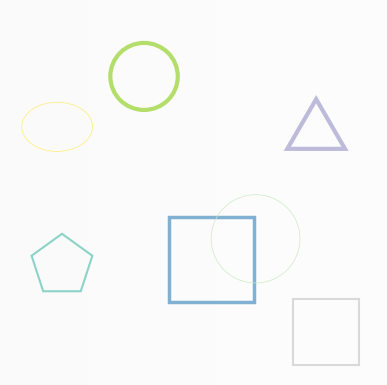[{"shape": "pentagon", "thickness": 1.5, "radius": 0.41, "center": [0.16, 0.31]}, {"shape": "triangle", "thickness": 3, "radius": 0.43, "center": [0.816, 0.656]}, {"shape": "square", "thickness": 2.5, "radius": 0.55, "center": [0.545, 0.326]}, {"shape": "circle", "thickness": 3, "radius": 0.44, "center": [0.372, 0.801]}, {"shape": "square", "thickness": 1.5, "radius": 0.42, "center": [0.842, 0.137]}, {"shape": "circle", "thickness": 0.5, "radius": 0.57, "center": [0.66, 0.38]}, {"shape": "oval", "thickness": 0.5, "radius": 0.46, "center": [0.148, 0.671]}]